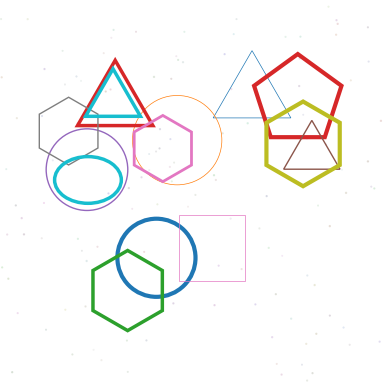[{"shape": "circle", "thickness": 3, "radius": 0.51, "center": [0.406, 0.33]}, {"shape": "triangle", "thickness": 0.5, "radius": 0.58, "center": [0.655, 0.752]}, {"shape": "circle", "thickness": 0.5, "radius": 0.58, "center": [0.46, 0.636]}, {"shape": "hexagon", "thickness": 2.5, "radius": 0.52, "center": [0.332, 0.245]}, {"shape": "pentagon", "thickness": 3, "radius": 0.6, "center": [0.773, 0.74]}, {"shape": "triangle", "thickness": 2.5, "radius": 0.56, "center": [0.299, 0.73]}, {"shape": "circle", "thickness": 1, "radius": 0.53, "center": [0.226, 0.559]}, {"shape": "triangle", "thickness": 1, "radius": 0.42, "center": [0.81, 0.603]}, {"shape": "hexagon", "thickness": 2, "radius": 0.43, "center": [0.423, 0.614]}, {"shape": "square", "thickness": 0.5, "radius": 0.43, "center": [0.551, 0.356]}, {"shape": "hexagon", "thickness": 1, "radius": 0.44, "center": [0.178, 0.659]}, {"shape": "hexagon", "thickness": 3, "radius": 0.55, "center": [0.787, 0.626]}, {"shape": "triangle", "thickness": 2.5, "radius": 0.41, "center": [0.294, 0.739]}, {"shape": "oval", "thickness": 2.5, "radius": 0.43, "center": [0.228, 0.533]}]